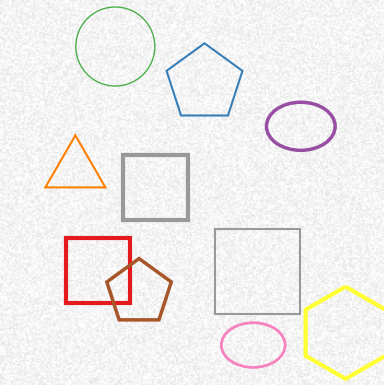[{"shape": "square", "thickness": 3, "radius": 0.42, "center": [0.255, 0.298]}, {"shape": "pentagon", "thickness": 1.5, "radius": 0.52, "center": [0.531, 0.784]}, {"shape": "circle", "thickness": 1, "radius": 0.51, "center": [0.299, 0.879]}, {"shape": "oval", "thickness": 2.5, "radius": 0.45, "center": [0.781, 0.672]}, {"shape": "triangle", "thickness": 1.5, "radius": 0.45, "center": [0.196, 0.558]}, {"shape": "hexagon", "thickness": 3, "radius": 0.6, "center": [0.898, 0.136]}, {"shape": "pentagon", "thickness": 2.5, "radius": 0.44, "center": [0.361, 0.24]}, {"shape": "oval", "thickness": 2, "radius": 0.41, "center": [0.658, 0.104]}, {"shape": "square", "thickness": 3, "radius": 0.42, "center": [0.404, 0.512]}, {"shape": "square", "thickness": 1.5, "radius": 0.55, "center": [0.669, 0.294]}]